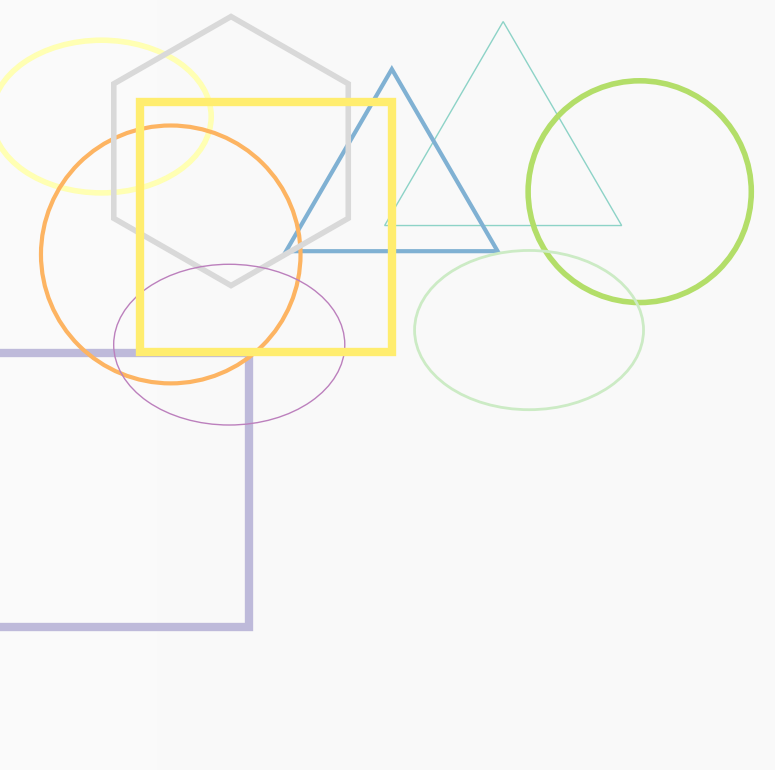[{"shape": "triangle", "thickness": 0.5, "radius": 0.88, "center": [0.649, 0.795]}, {"shape": "oval", "thickness": 2, "radius": 0.71, "center": [0.131, 0.849]}, {"shape": "square", "thickness": 3, "radius": 0.89, "center": [0.144, 0.363]}, {"shape": "triangle", "thickness": 1.5, "radius": 0.79, "center": [0.506, 0.753]}, {"shape": "circle", "thickness": 1.5, "radius": 0.84, "center": [0.22, 0.67]}, {"shape": "circle", "thickness": 2, "radius": 0.72, "center": [0.825, 0.751]}, {"shape": "hexagon", "thickness": 2, "radius": 0.87, "center": [0.298, 0.804]}, {"shape": "oval", "thickness": 0.5, "radius": 0.75, "center": [0.296, 0.552]}, {"shape": "oval", "thickness": 1, "radius": 0.74, "center": [0.683, 0.571]}, {"shape": "square", "thickness": 3, "radius": 0.81, "center": [0.343, 0.705]}]